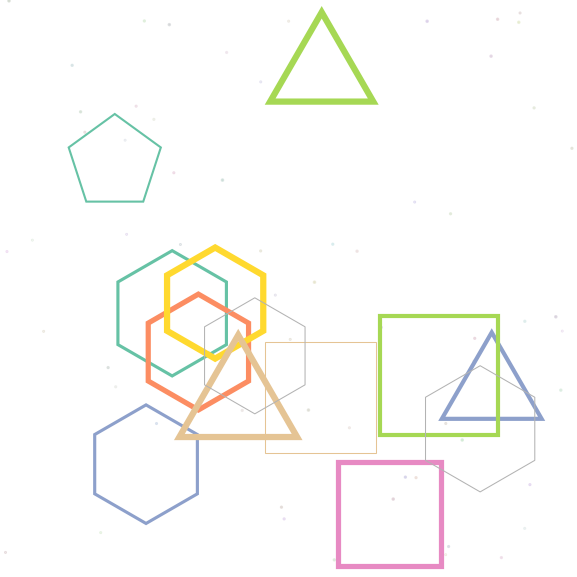[{"shape": "pentagon", "thickness": 1, "radius": 0.42, "center": [0.199, 0.718]}, {"shape": "hexagon", "thickness": 1.5, "radius": 0.54, "center": [0.298, 0.457]}, {"shape": "hexagon", "thickness": 2.5, "radius": 0.5, "center": [0.344, 0.39]}, {"shape": "triangle", "thickness": 2, "radius": 0.5, "center": [0.851, 0.324]}, {"shape": "hexagon", "thickness": 1.5, "radius": 0.51, "center": [0.253, 0.195]}, {"shape": "square", "thickness": 2.5, "radius": 0.45, "center": [0.675, 0.109]}, {"shape": "square", "thickness": 2, "radius": 0.51, "center": [0.76, 0.349]}, {"shape": "triangle", "thickness": 3, "radius": 0.52, "center": [0.557, 0.875]}, {"shape": "hexagon", "thickness": 3, "radius": 0.48, "center": [0.373, 0.474]}, {"shape": "square", "thickness": 0.5, "radius": 0.48, "center": [0.555, 0.312]}, {"shape": "triangle", "thickness": 3, "radius": 0.59, "center": [0.413, 0.301]}, {"shape": "hexagon", "thickness": 0.5, "radius": 0.55, "center": [0.831, 0.257]}, {"shape": "hexagon", "thickness": 0.5, "radius": 0.5, "center": [0.441, 0.383]}]